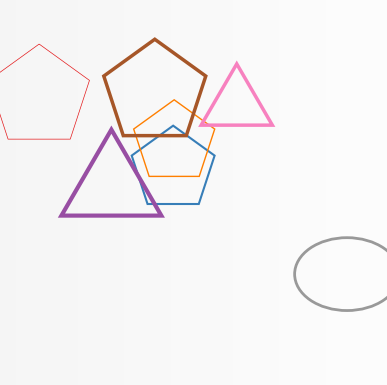[{"shape": "pentagon", "thickness": 0.5, "radius": 0.68, "center": [0.101, 0.749]}, {"shape": "pentagon", "thickness": 1.5, "radius": 0.56, "center": [0.447, 0.561]}, {"shape": "triangle", "thickness": 3, "radius": 0.74, "center": [0.287, 0.514]}, {"shape": "pentagon", "thickness": 1, "radius": 0.55, "center": [0.45, 0.631]}, {"shape": "pentagon", "thickness": 2.5, "radius": 0.69, "center": [0.399, 0.76]}, {"shape": "triangle", "thickness": 2.5, "radius": 0.53, "center": [0.611, 0.728]}, {"shape": "oval", "thickness": 2, "radius": 0.68, "center": [0.896, 0.288]}]